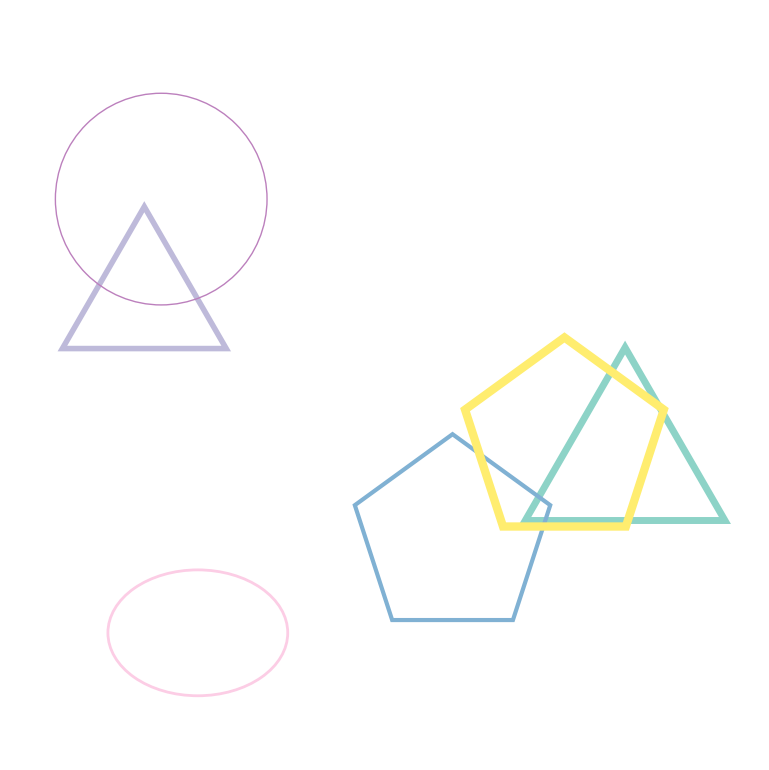[{"shape": "triangle", "thickness": 2.5, "radius": 0.75, "center": [0.812, 0.399]}, {"shape": "triangle", "thickness": 2, "radius": 0.61, "center": [0.187, 0.609]}, {"shape": "pentagon", "thickness": 1.5, "radius": 0.67, "center": [0.588, 0.303]}, {"shape": "oval", "thickness": 1, "radius": 0.58, "center": [0.257, 0.178]}, {"shape": "circle", "thickness": 0.5, "radius": 0.69, "center": [0.209, 0.741]}, {"shape": "pentagon", "thickness": 3, "radius": 0.68, "center": [0.733, 0.426]}]